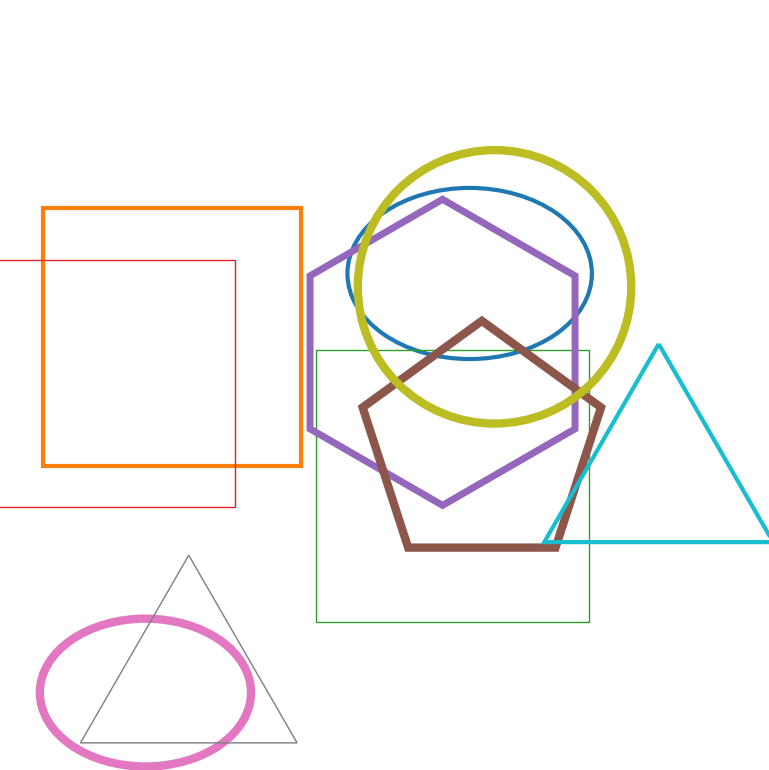[{"shape": "oval", "thickness": 1.5, "radius": 0.79, "center": [0.61, 0.645]}, {"shape": "square", "thickness": 1.5, "radius": 0.84, "center": [0.224, 0.563]}, {"shape": "square", "thickness": 0.5, "radius": 0.89, "center": [0.587, 0.369]}, {"shape": "square", "thickness": 0.5, "radius": 0.8, "center": [0.144, 0.502]}, {"shape": "hexagon", "thickness": 2.5, "radius": 0.99, "center": [0.575, 0.542]}, {"shape": "pentagon", "thickness": 3, "radius": 0.81, "center": [0.626, 0.421]}, {"shape": "oval", "thickness": 3, "radius": 0.69, "center": [0.189, 0.101]}, {"shape": "triangle", "thickness": 0.5, "radius": 0.81, "center": [0.245, 0.116]}, {"shape": "circle", "thickness": 3, "radius": 0.89, "center": [0.642, 0.628]}, {"shape": "triangle", "thickness": 1.5, "radius": 0.86, "center": [0.855, 0.382]}]